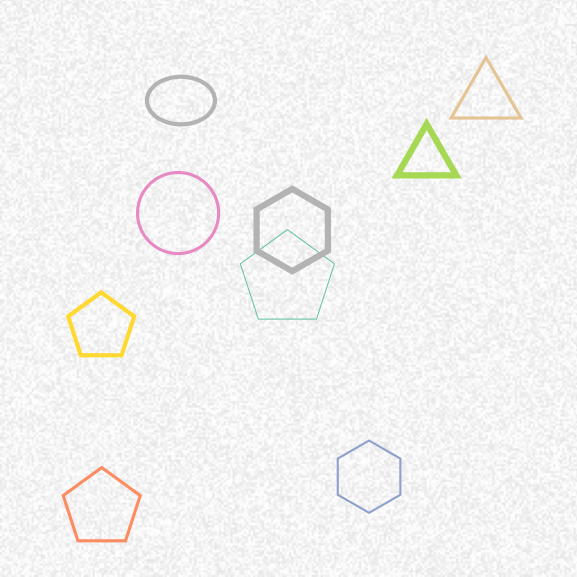[{"shape": "pentagon", "thickness": 0.5, "radius": 0.43, "center": [0.498, 0.516]}, {"shape": "pentagon", "thickness": 1.5, "radius": 0.35, "center": [0.176, 0.119]}, {"shape": "hexagon", "thickness": 1, "radius": 0.31, "center": [0.639, 0.174]}, {"shape": "circle", "thickness": 1.5, "radius": 0.35, "center": [0.308, 0.63]}, {"shape": "triangle", "thickness": 3, "radius": 0.3, "center": [0.739, 0.725]}, {"shape": "pentagon", "thickness": 2, "radius": 0.3, "center": [0.175, 0.433]}, {"shape": "triangle", "thickness": 1.5, "radius": 0.35, "center": [0.842, 0.83]}, {"shape": "hexagon", "thickness": 3, "radius": 0.36, "center": [0.506, 0.601]}, {"shape": "oval", "thickness": 2, "radius": 0.29, "center": [0.313, 0.825]}]